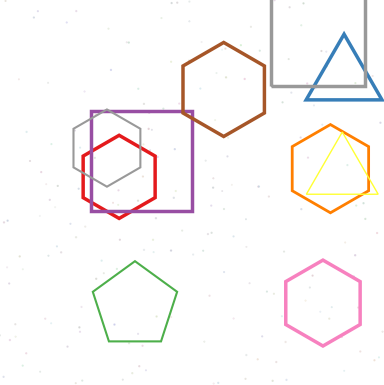[{"shape": "hexagon", "thickness": 2.5, "radius": 0.54, "center": [0.309, 0.541]}, {"shape": "triangle", "thickness": 2.5, "radius": 0.57, "center": [0.894, 0.797]}, {"shape": "pentagon", "thickness": 1.5, "radius": 0.58, "center": [0.351, 0.206]}, {"shape": "square", "thickness": 2.5, "radius": 0.66, "center": [0.369, 0.582]}, {"shape": "hexagon", "thickness": 2, "radius": 0.57, "center": [0.858, 0.562]}, {"shape": "triangle", "thickness": 1, "radius": 0.54, "center": [0.889, 0.549]}, {"shape": "hexagon", "thickness": 2.5, "radius": 0.61, "center": [0.581, 0.768]}, {"shape": "hexagon", "thickness": 2.5, "radius": 0.56, "center": [0.839, 0.213]}, {"shape": "square", "thickness": 2.5, "radius": 0.61, "center": [0.826, 0.898]}, {"shape": "hexagon", "thickness": 1.5, "radius": 0.5, "center": [0.278, 0.615]}]